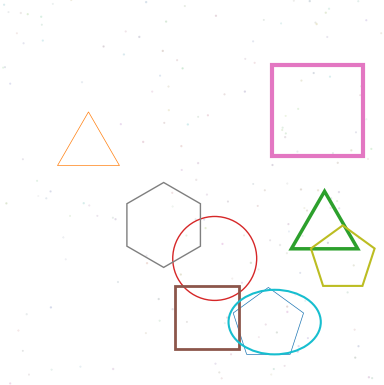[{"shape": "pentagon", "thickness": 0.5, "radius": 0.48, "center": [0.697, 0.157]}, {"shape": "triangle", "thickness": 0.5, "radius": 0.46, "center": [0.23, 0.616]}, {"shape": "triangle", "thickness": 2.5, "radius": 0.5, "center": [0.843, 0.404]}, {"shape": "circle", "thickness": 1, "radius": 0.55, "center": [0.558, 0.329]}, {"shape": "square", "thickness": 2, "radius": 0.41, "center": [0.538, 0.175]}, {"shape": "square", "thickness": 3, "radius": 0.59, "center": [0.825, 0.713]}, {"shape": "hexagon", "thickness": 1, "radius": 0.55, "center": [0.425, 0.416]}, {"shape": "pentagon", "thickness": 1.5, "radius": 0.43, "center": [0.89, 0.328]}, {"shape": "oval", "thickness": 1.5, "radius": 0.6, "center": [0.713, 0.163]}]